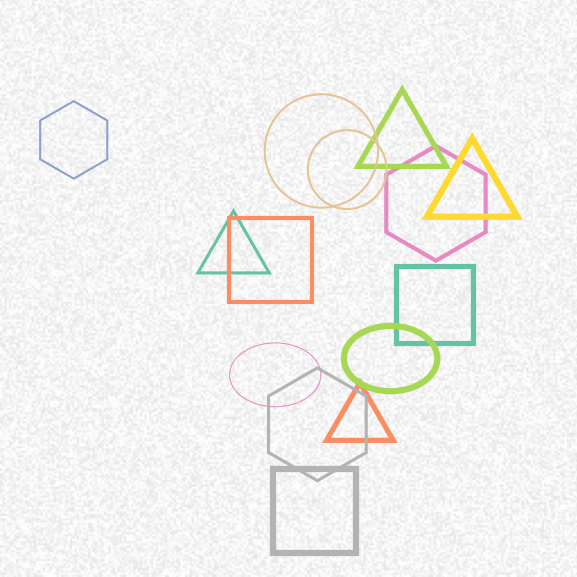[{"shape": "square", "thickness": 2.5, "radius": 0.34, "center": [0.752, 0.471]}, {"shape": "triangle", "thickness": 1.5, "radius": 0.36, "center": [0.404, 0.562]}, {"shape": "triangle", "thickness": 2.5, "radius": 0.33, "center": [0.623, 0.27]}, {"shape": "square", "thickness": 2, "radius": 0.36, "center": [0.468, 0.548]}, {"shape": "hexagon", "thickness": 1, "radius": 0.34, "center": [0.128, 0.757]}, {"shape": "oval", "thickness": 0.5, "radius": 0.39, "center": [0.477, 0.35]}, {"shape": "hexagon", "thickness": 2, "radius": 0.5, "center": [0.755, 0.647]}, {"shape": "oval", "thickness": 3, "radius": 0.4, "center": [0.676, 0.378]}, {"shape": "triangle", "thickness": 2.5, "radius": 0.44, "center": [0.696, 0.755]}, {"shape": "triangle", "thickness": 3, "radius": 0.45, "center": [0.818, 0.669]}, {"shape": "circle", "thickness": 1, "radius": 0.49, "center": [0.556, 0.738]}, {"shape": "circle", "thickness": 1, "radius": 0.34, "center": [0.601, 0.706]}, {"shape": "hexagon", "thickness": 1.5, "radius": 0.49, "center": [0.55, 0.264]}, {"shape": "square", "thickness": 3, "radius": 0.36, "center": [0.545, 0.114]}]